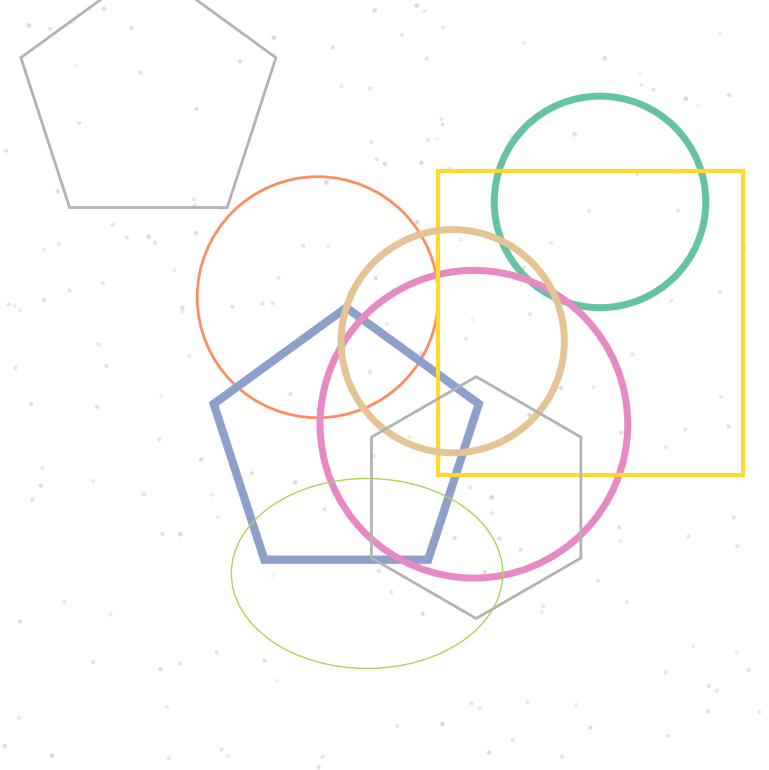[{"shape": "circle", "thickness": 2.5, "radius": 0.69, "center": [0.779, 0.738]}, {"shape": "circle", "thickness": 1, "radius": 0.78, "center": [0.413, 0.614]}, {"shape": "pentagon", "thickness": 3, "radius": 0.9, "center": [0.45, 0.42]}, {"shape": "circle", "thickness": 2.5, "radius": 1.0, "center": [0.615, 0.449]}, {"shape": "oval", "thickness": 0.5, "radius": 0.88, "center": [0.477, 0.255]}, {"shape": "square", "thickness": 1.5, "radius": 0.99, "center": [0.767, 0.58]}, {"shape": "circle", "thickness": 2.5, "radius": 0.72, "center": [0.588, 0.557]}, {"shape": "pentagon", "thickness": 1, "radius": 0.87, "center": [0.193, 0.871]}, {"shape": "hexagon", "thickness": 1, "radius": 0.78, "center": [0.618, 0.354]}]